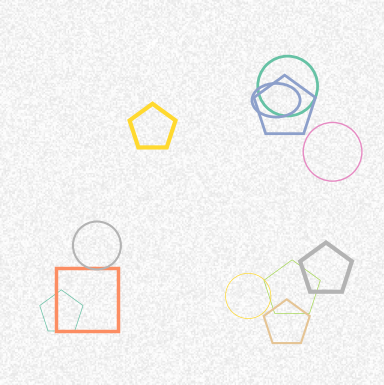[{"shape": "pentagon", "thickness": 0.5, "radius": 0.3, "center": [0.159, 0.188]}, {"shape": "circle", "thickness": 2, "radius": 0.39, "center": [0.747, 0.776]}, {"shape": "square", "thickness": 2.5, "radius": 0.41, "center": [0.226, 0.223]}, {"shape": "oval", "thickness": 2, "radius": 0.31, "center": [0.717, 0.74]}, {"shape": "pentagon", "thickness": 2, "radius": 0.42, "center": [0.739, 0.721]}, {"shape": "circle", "thickness": 1, "radius": 0.38, "center": [0.864, 0.606]}, {"shape": "pentagon", "thickness": 0.5, "radius": 0.38, "center": [0.759, 0.248]}, {"shape": "circle", "thickness": 0.5, "radius": 0.29, "center": [0.645, 0.231]}, {"shape": "pentagon", "thickness": 3, "radius": 0.31, "center": [0.396, 0.668]}, {"shape": "pentagon", "thickness": 1.5, "radius": 0.31, "center": [0.745, 0.16]}, {"shape": "pentagon", "thickness": 3, "radius": 0.35, "center": [0.847, 0.299]}, {"shape": "circle", "thickness": 1.5, "radius": 0.31, "center": [0.252, 0.362]}]